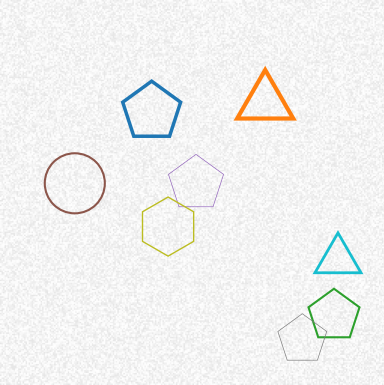[{"shape": "pentagon", "thickness": 2.5, "radius": 0.4, "center": [0.394, 0.71]}, {"shape": "triangle", "thickness": 3, "radius": 0.42, "center": [0.689, 0.734]}, {"shape": "pentagon", "thickness": 1.5, "radius": 0.35, "center": [0.868, 0.18]}, {"shape": "pentagon", "thickness": 0.5, "radius": 0.38, "center": [0.509, 0.524]}, {"shape": "circle", "thickness": 1.5, "radius": 0.39, "center": [0.194, 0.524]}, {"shape": "pentagon", "thickness": 0.5, "radius": 0.33, "center": [0.785, 0.118]}, {"shape": "hexagon", "thickness": 1, "radius": 0.38, "center": [0.437, 0.411]}, {"shape": "triangle", "thickness": 2, "radius": 0.35, "center": [0.878, 0.326]}]